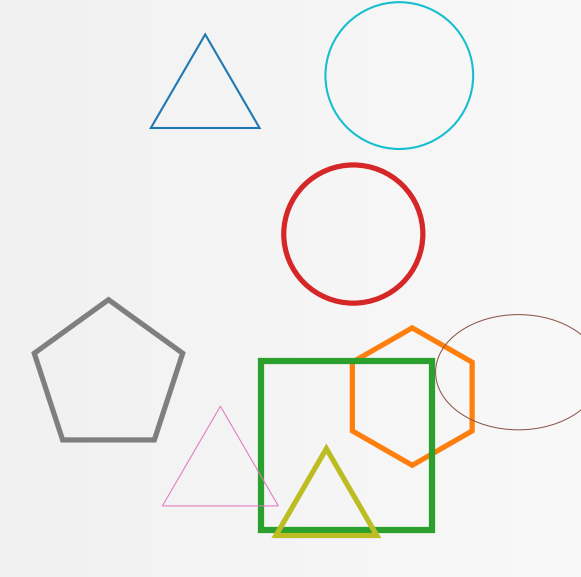[{"shape": "triangle", "thickness": 1, "radius": 0.54, "center": [0.353, 0.832]}, {"shape": "hexagon", "thickness": 2.5, "radius": 0.59, "center": [0.709, 0.312]}, {"shape": "square", "thickness": 3, "radius": 0.73, "center": [0.596, 0.228]}, {"shape": "circle", "thickness": 2.5, "radius": 0.6, "center": [0.608, 0.594]}, {"shape": "oval", "thickness": 0.5, "radius": 0.71, "center": [0.892, 0.355]}, {"shape": "triangle", "thickness": 0.5, "radius": 0.58, "center": [0.379, 0.181]}, {"shape": "pentagon", "thickness": 2.5, "radius": 0.67, "center": [0.187, 0.346]}, {"shape": "triangle", "thickness": 2.5, "radius": 0.5, "center": [0.561, 0.122]}, {"shape": "circle", "thickness": 1, "radius": 0.64, "center": [0.687, 0.868]}]